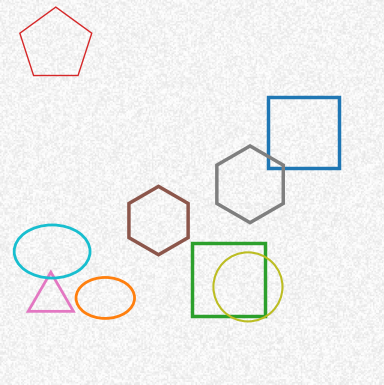[{"shape": "square", "thickness": 2.5, "radius": 0.46, "center": [0.789, 0.656]}, {"shape": "oval", "thickness": 2, "radius": 0.38, "center": [0.273, 0.226]}, {"shape": "square", "thickness": 2.5, "radius": 0.48, "center": [0.594, 0.275]}, {"shape": "pentagon", "thickness": 1, "radius": 0.49, "center": [0.145, 0.883]}, {"shape": "hexagon", "thickness": 2.5, "radius": 0.44, "center": [0.412, 0.427]}, {"shape": "triangle", "thickness": 2, "radius": 0.34, "center": [0.132, 0.225]}, {"shape": "hexagon", "thickness": 2.5, "radius": 0.5, "center": [0.649, 0.521]}, {"shape": "circle", "thickness": 1.5, "radius": 0.45, "center": [0.644, 0.255]}, {"shape": "oval", "thickness": 2, "radius": 0.49, "center": [0.135, 0.347]}]